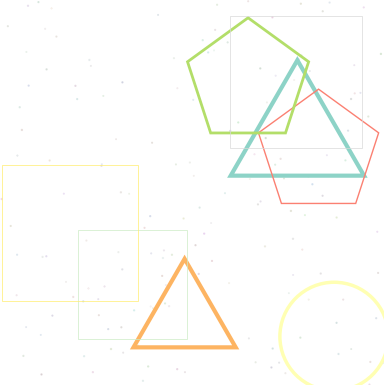[{"shape": "triangle", "thickness": 3, "radius": 1.0, "center": [0.772, 0.644]}, {"shape": "circle", "thickness": 2.5, "radius": 0.7, "center": [0.868, 0.126]}, {"shape": "pentagon", "thickness": 1, "radius": 0.82, "center": [0.827, 0.604]}, {"shape": "triangle", "thickness": 3, "radius": 0.77, "center": [0.479, 0.174]}, {"shape": "pentagon", "thickness": 2, "radius": 0.83, "center": [0.644, 0.788]}, {"shape": "square", "thickness": 0.5, "radius": 0.86, "center": [0.768, 0.787]}, {"shape": "square", "thickness": 0.5, "radius": 0.71, "center": [0.343, 0.261]}, {"shape": "square", "thickness": 0.5, "radius": 0.88, "center": [0.182, 0.395]}]